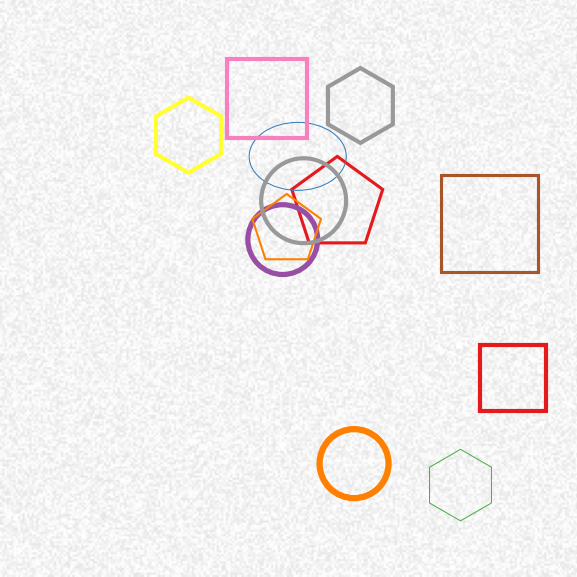[{"shape": "pentagon", "thickness": 1.5, "radius": 0.41, "center": [0.584, 0.646]}, {"shape": "square", "thickness": 2, "radius": 0.29, "center": [0.888, 0.345]}, {"shape": "oval", "thickness": 0.5, "radius": 0.42, "center": [0.515, 0.728]}, {"shape": "hexagon", "thickness": 0.5, "radius": 0.31, "center": [0.797, 0.159]}, {"shape": "circle", "thickness": 2.5, "radius": 0.3, "center": [0.49, 0.584]}, {"shape": "circle", "thickness": 3, "radius": 0.3, "center": [0.613, 0.196]}, {"shape": "pentagon", "thickness": 1, "radius": 0.31, "center": [0.496, 0.601]}, {"shape": "hexagon", "thickness": 2, "radius": 0.33, "center": [0.326, 0.765]}, {"shape": "square", "thickness": 1.5, "radius": 0.42, "center": [0.848, 0.613]}, {"shape": "square", "thickness": 2, "radius": 0.34, "center": [0.462, 0.829]}, {"shape": "circle", "thickness": 2, "radius": 0.37, "center": [0.526, 0.652]}, {"shape": "hexagon", "thickness": 2, "radius": 0.32, "center": [0.624, 0.816]}]